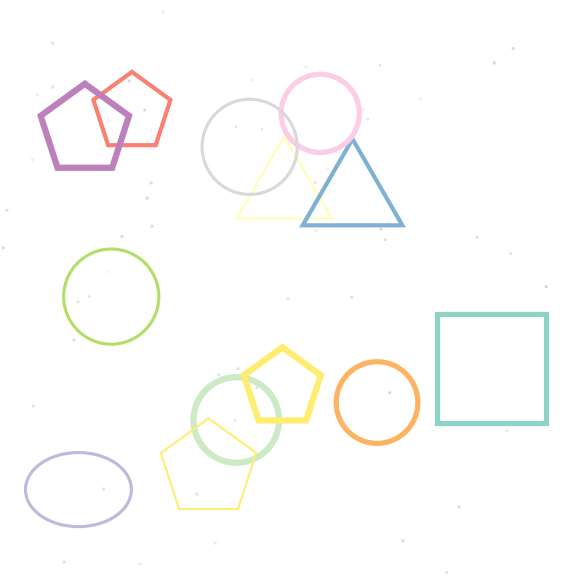[{"shape": "square", "thickness": 2.5, "radius": 0.47, "center": [0.851, 0.361]}, {"shape": "triangle", "thickness": 1, "radius": 0.47, "center": [0.492, 0.668]}, {"shape": "oval", "thickness": 1.5, "radius": 0.46, "center": [0.136, 0.151]}, {"shape": "pentagon", "thickness": 2, "radius": 0.35, "center": [0.228, 0.805]}, {"shape": "triangle", "thickness": 2, "radius": 0.5, "center": [0.61, 0.659]}, {"shape": "circle", "thickness": 2.5, "radius": 0.35, "center": [0.653, 0.302]}, {"shape": "circle", "thickness": 1.5, "radius": 0.41, "center": [0.193, 0.486]}, {"shape": "circle", "thickness": 2.5, "radius": 0.34, "center": [0.555, 0.803]}, {"shape": "circle", "thickness": 1.5, "radius": 0.41, "center": [0.432, 0.745]}, {"shape": "pentagon", "thickness": 3, "radius": 0.4, "center": [0.147, 0.774]}, {"shape": "circle", "thickness": 3, "radius": 0.37, "center": [0.409, 0.272]}, {"shape": "pentagon", "thickness": 1, "radius": 0.43, "center": [0.361, 0.188]}, {"shape": "pentagon", "thickness": 3, "radius": 0.35, "center": [0.489, 0.328]}]